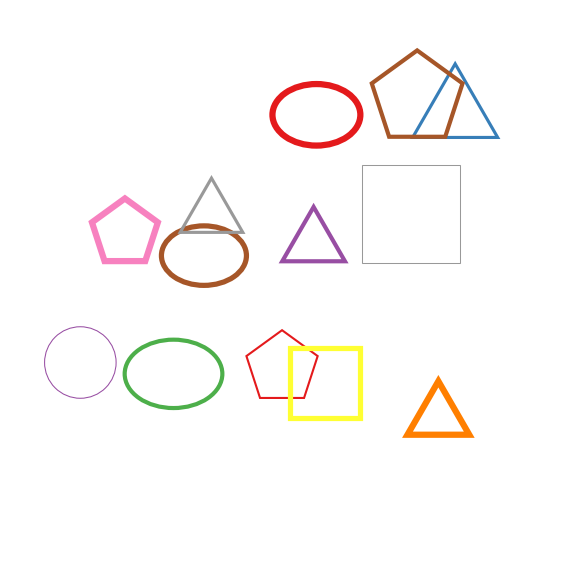[{"shape": "oval", "thickness": 3, "radius": 0.38, "center": [0.548, 0.8]}, {"shape": "pentagon", "thickness": 1, "radius": 0.32, "center": [0.488, 0.363]}, {"shape": "triangle", "thickness": 1.5, "radius": 0.42, "center": [0.788, 0.804]}, {"shape": "oval", "thickness": 2, "radius": 0.42, "center": [0.3, 0.352]}, {"shape": "circle", "thickness": 0.5, "radius": 0.31, "center": [0.139, 0.371]}, {"shape": "triangle", "thickness": 2, "radius": 0.31, "center": [0.543, 0.578]}, {"shape": "triangle", "thickness": 3, "radius": 0.31, "center": [0.759, 0.277]}, {"shape": "square", "thickness": 2.5, "radius": 0.3, "center": [0.563, 0.337]}, {"shape": "pentagon", "thickness": 2, "radius": 0.41, "center": [0.722, 0.829]}, {"shape": "oval", "thickness": 2.5, "radius": 0.37, "center": [0.353, 0.557]}, {"shape": "pentagon", "thickness": 3, "radius": 0.3, "center": [0.216, 0.596]}, {"shape": "triangle", "thickness": 1.5, "radius": 0.31, "center": [0.366, 0.628]}, {"shape": "square", "thickness": 0.5, "radius": 0.42, "center": [0.712, 0.629]}]